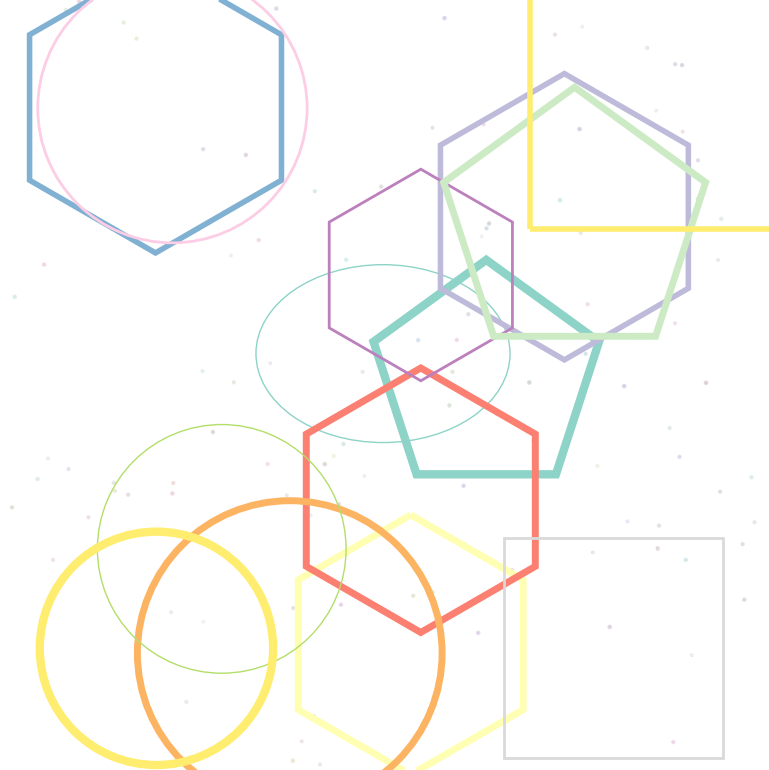[{"shape": "pentagon", "thickness": 3, "radius": 0.77, "center": [0.632, 0.509]}, {"shape": "oval", "thickness": 0.5, "radius": 0.82, "center": [0.497, 0.541]}, {"shape": "hexagon", "thickness": 2.5, "radius": 0.84, "center": [0.533, 0.163]}, {"shape": "hexagon", "thickness": 2, "radius": 0.93, "center": [0.733, 0.719]}, {"shape": "hexagon", "thickness": 2.5, "radius": 0.86, "center": [0.546, 0.35]}, {"shape": "hexagon", "thickness": 2, "radius": 0.94, "center": [0.202, 0.86]}, {"shape": "circle", "thickness": 2.5, "radius": 0.99, "center": [0.376, 0.152]}, {"shape": "circle", "thickness": 0.5, "radius": 0.81, "center": [0.288, 0.287]}, {"shape": "circle", "thickness": 1, "radius": 0.87, "center": [0.224, 0.86]}, {"shape": "square", "thickness": 1, "radius": 0.71, "center": [0.797, 0.158]}, {"shape": "hexagon", "thickness": 1, "radius": 0.69, "center": [0.547, 0.643]}, {"shape": "pentagon", "thickness": 2.5, "radius": 0.89, "center": [0.746, 0.708]}, {"shape": "circle", "thickness": 3, "radius": 0.76, "center": [0.203, 0.158]}, {"shape": "square", "thickness": 2, "radius": 0.94, "center": [0.875, 0.89]}]